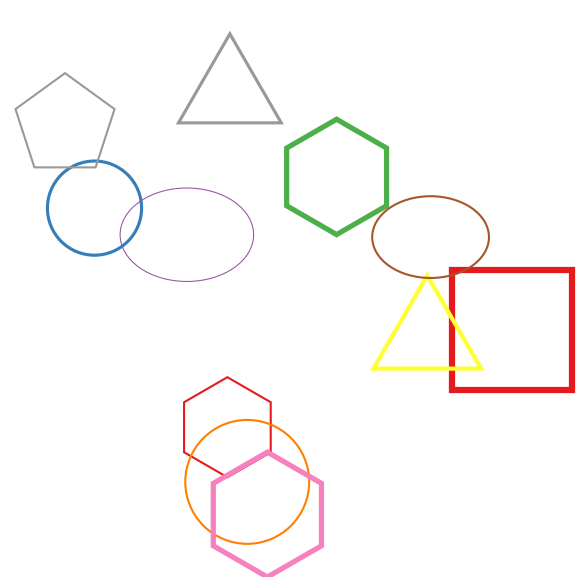[{"shape": "square", "thickness": 3, "radius": 0.52, "center": [0.887, 0.427]}, {"shape": "hexagon", "thickness": 1, "radius": 0.43, "center": [0.394, 0.259]}, {"shape": "circle", "thickness": 1.5, "radius": 0.41, "center": [0.164, 0.639]}, {"shape": "hexagon", "thickness": 2.5, "radius": 0.5, "center": [0.583, 0.693]}, {"shape": "oval", "thickness": 0.5, "radius": 0.58, "center": [0.324, 0.593]}, {"shape": "circle", "thickness": 1, "radius": 0.54, "center": [0.428, 0.165]}, {"shape": "triangle", "thickness": 2, "radius": 0.54, "center": [0.74, 0.415]}, {"shape": "oval", "thickness": 1, "radius": 0.51, "center": [0.746, 0.589]}, {"shape": "hexagon", "thickness": 2.5, "radius": 0.54, "center": [0.463, 0.108]}, {"shape": "triangle", "thickness": 1.5, "radius": 0.51, "center": [0.398, 0.838]}, {"shape": "pentagon", "thickness": 1, "radius": 0.45, "center": [0.113, 0.782]}]